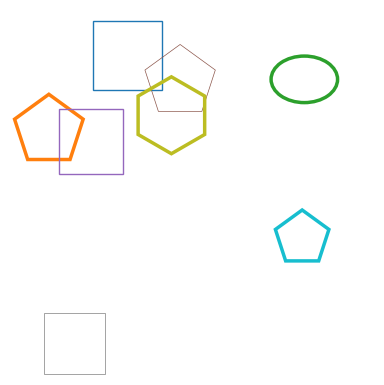[{"shape": "square", "thickness": 1, "radius": 0.44, "center": [0.331, 0.856]}, {"shape": "pentagon", "thickness": 2.5, "radius": 0.47, "center": [0.127, 0.661]}, {"shape": "oval", "thickness": 2.5, "radius": 0.43, "center": [0.79, 0.794]}, {"shape": "square", "thickness": 1, "radius": 0.42, "center": [0.236, 0.631]}, {"shape": "pentagon", "thickness": 0.5, "radius": 0.48, "center": [0.468, 0.788]}, {"shape": "square", "thickness": 0.5, "radius": 0.4, "center": [0.195, 0.107]}, {"shape": "hexagon", "thickness": 2.5, "radius": 0.5, "center": [0.445, 0.701]}, {"shape": "pentagon", "thickness": 2.5, "radius": 0.37, "center": [0.785, 0.381]}]